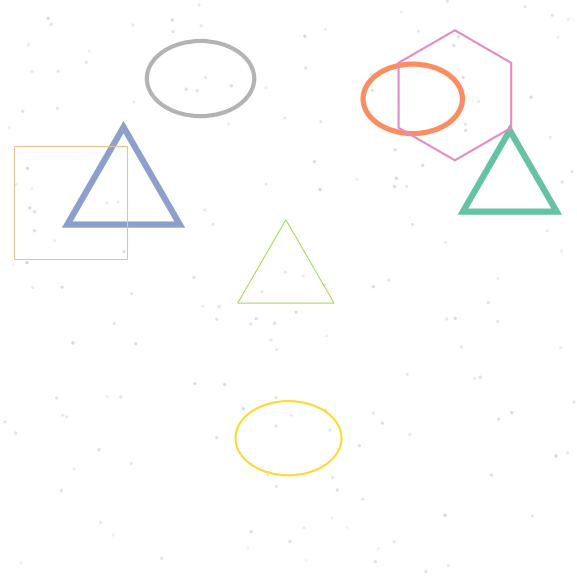[{"shape": "triangle", "thickness": 3, "radius": 0.47, "center": [0.883, 0.68]}, {"shape": "oval", "thickness": 2.5, "radius": 0.43, "center": [0.715, 0.828]}, {"shape": "triangle", "thickness": 3, "radius": 0.56, "center": [0.214, 0.667]}, {"shape": "hexagon", "thickness": 1, "radius": 0.56, "center": [0.788, 0.834]}, {"shape": "triangle", "thickness": 0.5, "radius": 0.48, "center": [0.495, 0.522]}, {"shape": "oval", "thickness": 1, "radius": 0.46, "center": [0.5, 0.24]}, {"shape": "square", "thickness": 0.5, "radius": 0.49, "center": [0.122, 0.648]}, {"shape": "oval", "thickness": 2, "radius": 0.46, "center": [0.347, 0.863]}]